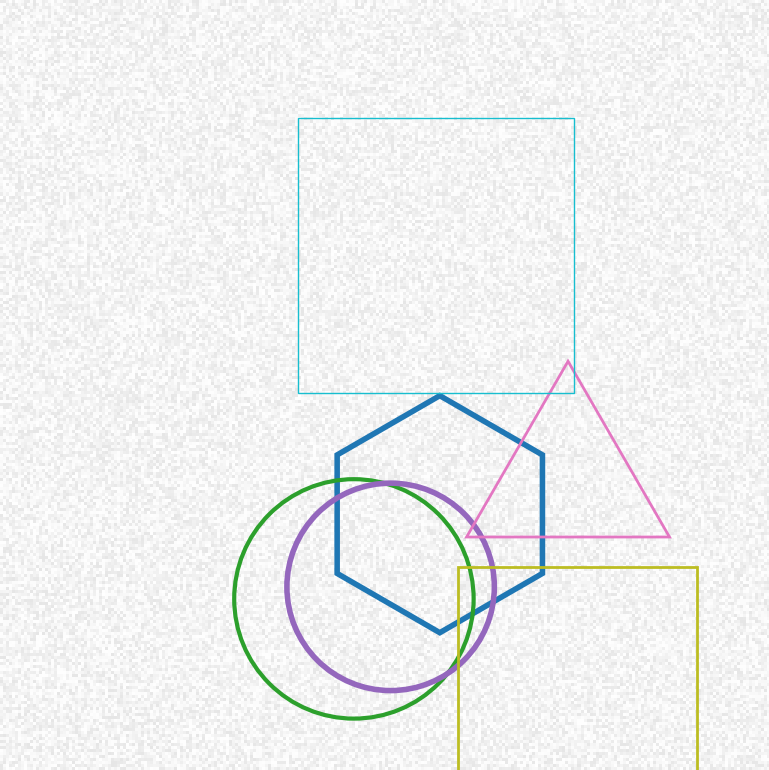[{"shape": "hexagon", "thickness": 2, "radius": 0.77, "center": [0.571, 0.332]}, {"shape": "circle", "thickness": 1.5, "radius": 0.78, "center": [0.46, 0.222]}, {"shape": "circle", "thickness": 2, "radius": 0.67, "center": [0.507, 0.238]}, {"shape": "triangle", "thickness": 1, "radius": 0.76, "center": [0.738, 0.379]}, {"shape": "square", "thickness": 1, "radius": 0.78, "center": [0.75, 0.108]}, {"shape": "square", "thickness": 0.5, "radius": 0.9, "center": [0.567, 0.668]}]